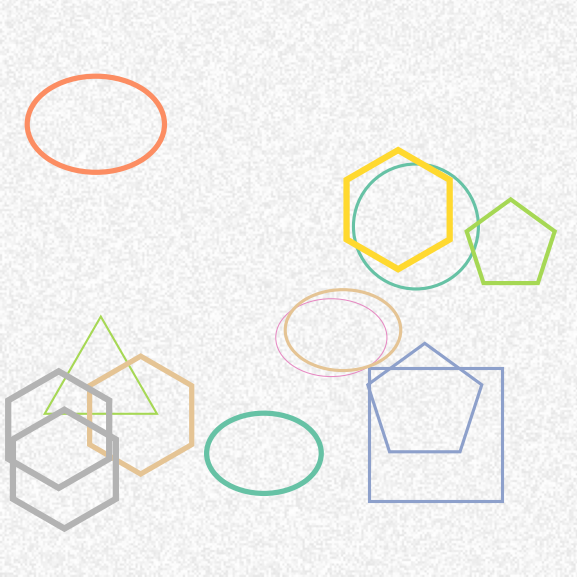[{"shape": "circle", "thickness": 1.5, "radius": 0.54, "center": [0.72, 0.607]}, {"shape": "oval", "thickness": 2.5, "radius": 0.5, "center": [0.457, 0.214]}, {"shape": "oval", "thickness": 2.5, "radius": 0.59, "center": [0.166, 0.784]}, {"shape": "square", "thickness": 1.5, "radius": 0.58, "center": [0.754, 0.247]}, {"shape": "pentagon", "thickness": 1.5, "radius": 0.52, "center": [0.736, 0.301]}, {"shape": "oval", "thickness": 0.5, "radius": 0.48, "center": [0.574, 0.414]}, {"shape": "triangle", "thickness": 1, "radius": 0.56, "center": [0.175, 0.339]}, {"shape": "pentagon", "thickness": 2, "radius": 0.4, "center": [0.884, 0.574]}, {"shape": "hexagon", "thickness": 3, "radius": 0.52, "center": [0.689, 0.636]}, {"shape": "oval", "thickness": 1.5, "radius": 0.5, "center": [0.594, 0.428]}, {"shape": "hexagon", "thickness": 2.5, "radius": 0.51, "center": [0.244, 0.28]}, {"shape": "hexagon", "thickness": 3, "radius": 0.51, "center": [0.111, 0.187]}, {"shape": "hexagon", "thickness": 3, "radius": 0.5, "center": [0.102, 0.255]}]